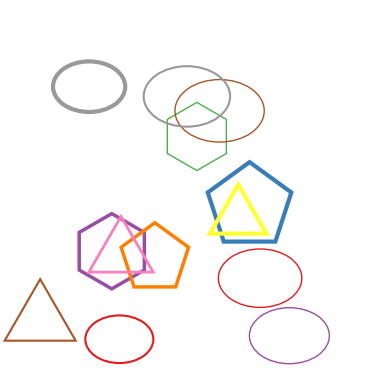[{"shape": "oval", "thickness": 1.5, "radius": 0.44, "center": [0.31, 0.119]}, {"shape": "oval", "thickness": 1, "radius": 0.54, "center": [0.676, 0.277]}, {"shape": "pentagon", "thickness": 3, "radius": 0.57, "center": [0.648, 0.465]}, {"shape": "hexagon", "thickness": 1, "radius": 0.44, "center": [0.511, 0.646]}, {"shape": "hexagon", "thickness": 2.5, "radius": 0.49, "center": [0.29, 0.347]}, {"shape": "oval", "thickness": 1, "radius": 0.52, "center": [0.752, 0.128]}, {"shape": "pentagon", "thickness": 2.5, "radius": 0.46, "center": [0.402, 0.329]}, {"shape": "triangle", "thickness": 3, "radius": 0.42, "center": [0.619, 0.436]}, {"shape": "oval", "thickness": 1, "radius": 0.58, "center": [0.57, 0.712]}, {"shape": "triangle", "thickness": 1.5, "radius": 0.53, "center": [0.104, 0.168]}, {"shape": "triangle", "thickness": 2, "radius": 0.48, "center": [0.314, 0.341]}, {"shape": "oval", "thickness": 1.5, "radius": 0.56, "center": [0.485, 0.75]}, {"shape": "oval", "thickness": 3, "radius": 0.47, "center": [0.231, 0.775]}]